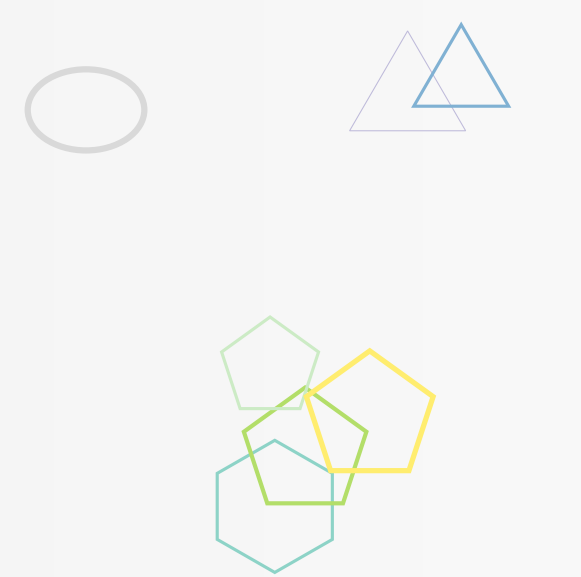[{"shape": "hexagon", "thickness": 1.5, "radius": 0.57, "center": [0.473, 0.122]}, {"shape": "triangle", "thickness": 0.5, "radius": 0.58, "center": [0.701, 0.83]}, {"shape": "triangle", "thickness": 1.5, "radius": 0.47, "center": [0.793, 0.862]}, {"shape": "pentagon", "thickness": 2, "radius": 0.55, "center": [0.525, 0.217]}, {"shape": "oval", "thickness": 3, "radius": 0.5, "center": [0.148, 0.809]}, {"shape": "pentagon", "thickness": 1.5, "radius": 0.44, "center": [0.465, 0.363]}, {"shape": "pentagon", "thickness": 2.5, "radius": 0.57, "center": [0.636, 0.277]}]